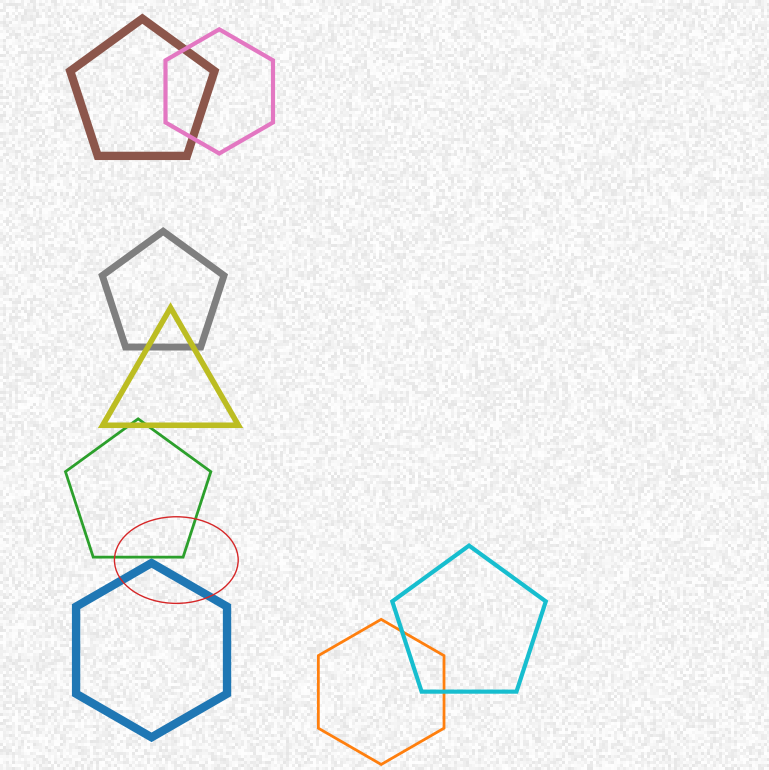[{"shape": "hexagon", "thickness": 3, "radius": 0.57, "center": [0.197, 0.156]}, {"shape": "hexagon", "thickness": 1, "radius": 0.47, "center": [0.495, 0.101]}, {"shape": "pentagon", "thickness": 1, "radius": 0.5, "center": [0.179, 0.357]}, {"shape": "oval", "thickness": 0.5, "radius": 0.4, "center": [0.229, 0.273]}, {"shape": "pentagon", "thickness": 3, "radius": 0.49, "center": [0.185, 0.877]}, {"shape": "hexagon", "thickness": 1.5, "radius": 0.4, "center": [0.285, 0.881]}, {"shape": "pentagon", "thickness": 2.5, "radius": 0.42, "center": [0.212, 0.616]}, {"shape": "triangle", "thickness": 2, "radius": 0.51, "center": [0.222, 0.499]}, {"shape": "pentagon", "thickness": 1.5, "radius": 0.52, "center": [0.609, 0.187]}]